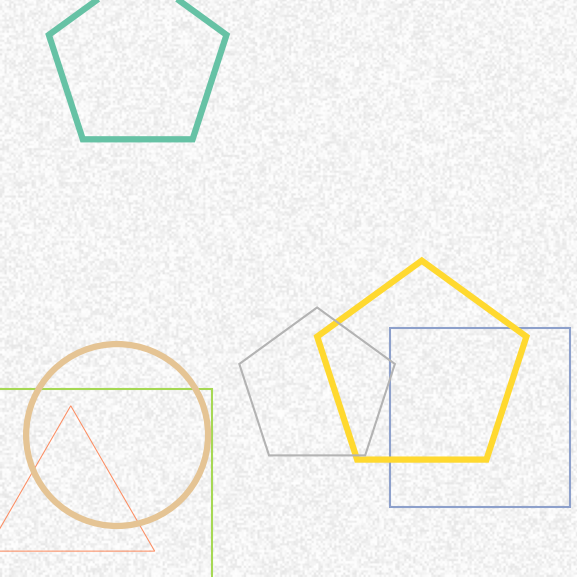[{"shape": "pentagon", "thickness": 3, "radius": 0.81, "center": [0.238, 0.889]}, {"shape": "triangle", "thickness": 0.5, "radius": 0.84, "center": [0.122, 0.129]}, {"shape": "square", "thickness": 1, "radius": 0.78, "center": [0.831, 0.277]}, {"shape": "square", "thickness": 1, "radius": 0.98, "center": [0.171, 0.128]}, {"shape": "pentagon", "thickness": 3, "radius": 0.95, "center": [0.73, 0.357]}, {"shape": "circle", "thickness": 3, "radius": 0.79, "center": [0.203, 0.246]}, {"shape": "pentagon", "thickness": 1, "radius": 0.71, "center": [0.549, 0.325]}]